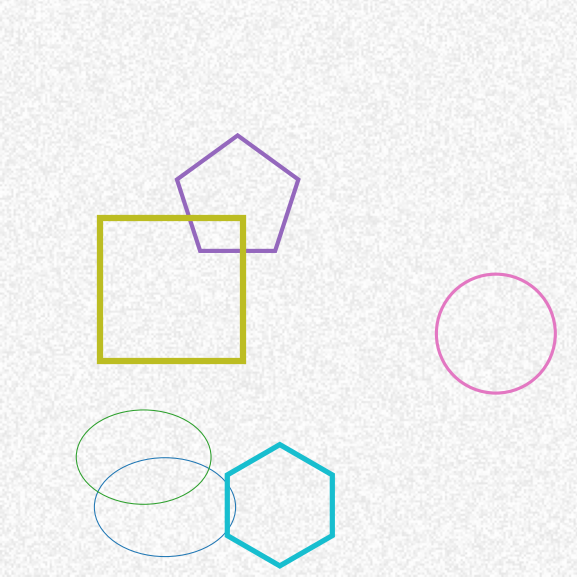[{"shape": "oval", "thickness": 0.5, "radius": 0.61, "center": [0.286, 0.121]}, {"shape": "oval", "thickness": 0.5, "radius": 0.58, "center": [0.249, 0.208]}, {"shape": "pentagon", "thickness": 2, "radius": 0.55, "center": [0.411, 0.654]}, {"shape": "circle", "thickness": 1.5, "radius": 0.51, "center": [0.859, 0.421]}, {"shape": "square", "thickness": 3, "radius": 0.62, "center": [0.297, 0.498]}, {"shape": "hexagon", "thickness": 2.5, "radius": 0.52, "center": [0.485, 0.124]}]